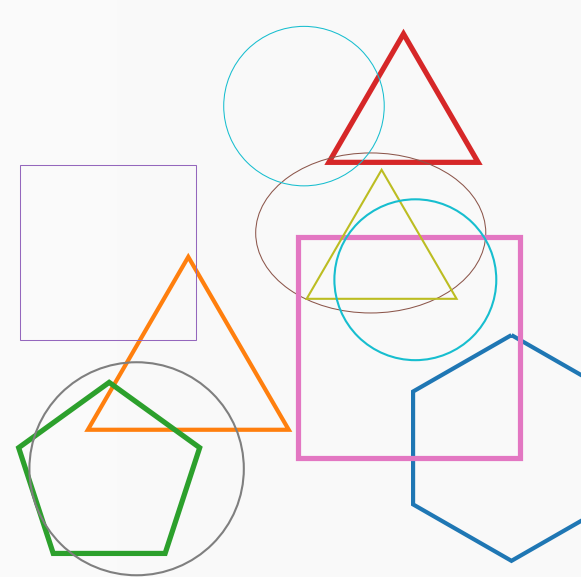[{"shape": "hexagon", "thickness": 2, "radius": 0.98, "center": [0.88, 0.223]}, {"shape": "triangle", "thickness": 2, "radius": 1.0, "center": [0.324, 0.355]}, {"shape": "pentagon", "thickness": 2.5, "radius": 0.82, "center": [0.188, 0.173]}, {"shape": "triangle", "thickness": 2.5, "radius": 0.74, "center": [0.694, 0.792]}, {"shape": "square", "thickness": 0.5, "radius": 0.76, "center": [0.186, 0.562]}, {"shape": "oval", "thickness": 0.5, "radius": 0.99, "center": [0.638, 0.596]}, {"shape": "square", "thickness": 2.5, "radius": 0.95, "center": [0.704, 0.397]}, {"shape": "circle", "thickness": 1, "radius": 0.92, "center": [0.235, 0.187]}, {"shape": "triangle", "thickness": 1, "radius": 0.74, "center": [0.657, 0.556]}, {"shape": "circle", "thickness": 0.5, "radius": 0.69, "center": [0.523, 0.815]}, {"shape": "circle", "thickness": 1, "radius": 0.7, "center": [0.715, 0.515]}]